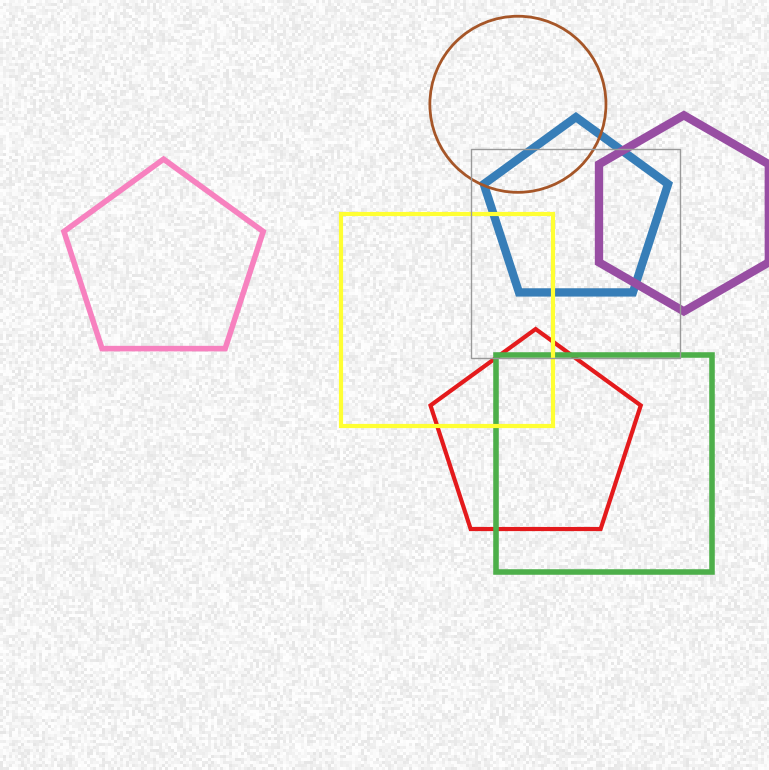[{"shape": "pentagon", "thickness": 1.5, "radius": 0.72, "center": [0.696, 0.429]}, {"shape": "pentagon", "thickness": 3, "radius": 0.63, "center": [0.748, 0.722]}, {"shape": "square", "thickness": 2, "radius": 0.7, "center": [0.784, 0.398]}, {"shape": "hexagon", "thickness": 3, "radius": 0.64, "center": [0.888, 0.723]}, {"shape": "square", "thickness": 1.5, "radius": 0.69, "center": [0.581, 0.584]}, {"shape": "circle", "thickness": 1, "radius": 0.57, "center": [0.673, 0.865]}, {"shape": "pentagon", "thickness": 2, "radius": 0.68, "center": [0.212, 0.657]}, {"shape": "square", "thickness": 0.5, "radius": 0.68, "center": [0.747, 0.67]}]